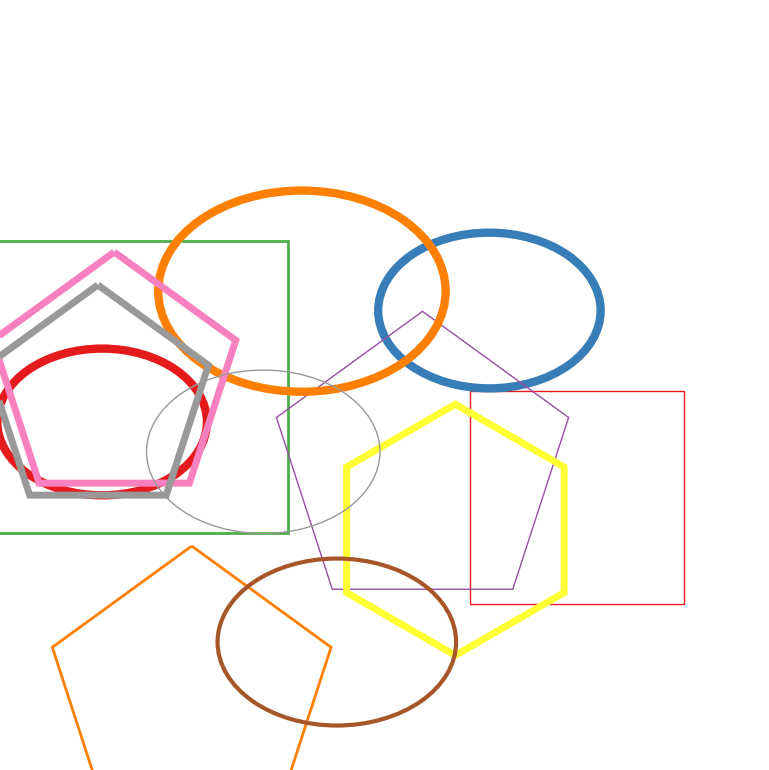[{"shape": "square", "thickness": 0.5, "radius": 0.69, "center": [0.75, 0.354]}, {"shape": "oval", "thickness": 3, "radius": 0.68, "center": [0.133, 0.452]}, {"shape": "oval", "thickness": 3, "radius": 0.72, "center": [0.636, 0.597]}, {"shape": "square", "thickness": 1, "radius": 0.95, "center": [0.185, 0.497]}, {"shape": "pentagon", "thickness": 0.5, "radius": 1.0, "center": [0.549, 0.396]}, {"shape": "oval", "thickness": 3, "radius": 0.93, "center": [0.392, 0.622]}, {"shape": "pentagon", "thickness": 1, "radius": 0.95, "center": [0.249, 0.101]}, {"shape": "hexagon", "thickness": 2.5, "radius": 0.82, "center": [0.591, 0.312]}, {"shape": "oval", "thickness": 1.5, "radius": 0.77, "center": [0.437, 0.166]}, {"shape": "pentagon", "thickness": 2.5, "radius": 0.83, "center": [0.148, 0.507]}, {"shape": "oval", "thickness": 0.5, "radius": 0.76, "center": [0.342, 0.413]}, {"shape": "pentagon", "thickness": 2.5, "radius": 0.75, "center": [0.127, 0.479]}]